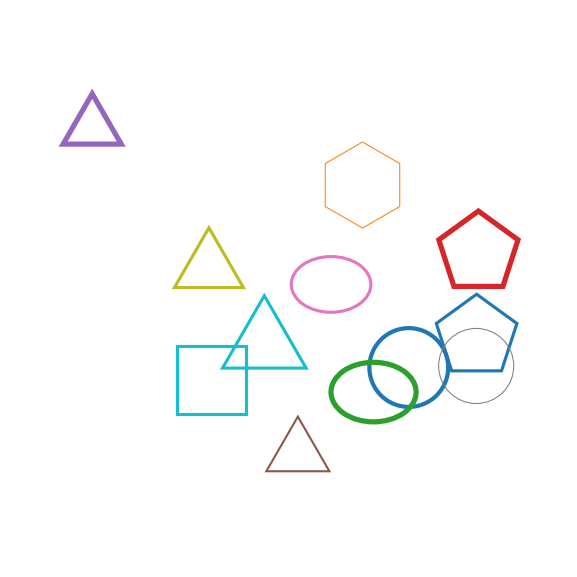[{"shape": "circle", "thickness": 2, "radius": 0.34, "center": [0.708, 0.363]}, {"shape": "pentagon", "thickness": 1.5, "radius": 0.37, "center": [0.825, 0.416]}, {"shape": "hexagon", "thickness": 0.5, "radius": 0.37, "center": [0.628, 0.679]}, {"shape": "oval", "thickness": 2.5, "radius": 0.37, "center": [0.647, 0.32]}, {"shape": "pentagon", "thickness": 2.5, "radius": 0.36, "center": [0.828, 0.562]}, {"shape": "triangle", "thickness": 2.5, "radius": 0.29, "center": [0.16, 0.779]}, {"shape": "triangle", "thickness": 1, "radius": 0.32, "center": [0.516, 0.215]}, {"shape": "oval", "thickness": 1.5, "radius": 0.34, "center": [0.573, 0.507]}, {"shape": "circle", "thickness": 0.5, "radius": 0.33, "center": [0.825, 0.365]}, {"shape": "triangle", "thickness": 1.5, "radius": 0.34, "center": [0.362, 0.536]}, {"shape": "triangle", "thickness": 1.5, "radius": 0.42, "center": [0.458, 0.404]}, {"shape": "square", "thickness": 1.5, "radius": 0.3, "center": [0.366, 0.342]}]